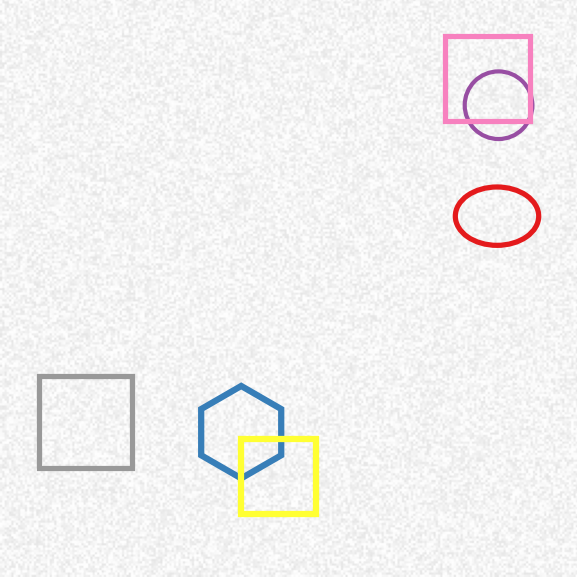[{"shape": "oval", "thickness": 2.5, "radius": 0.36, "center": [0.861, 0.625]}, {"shape": "hexagon", "thickness": 3, "radius": 0.4, "center": [0.418, 0.251]}, {"shape": "circle", "thickness": 2, "radius": 0.29, "center": [0.863, 0.817]}, {"shape": "square", "thickness": 3, "radius": 0.33, "center": [0.483, 0.174]}, {"shape": "square", "thickness": 2.5, "radius": 0.37, "center": [0.844, 0.864]}, {"shape": "square", "thickness": 2.5, "radius": 0.4, "center": [0.148, 0.269]}]